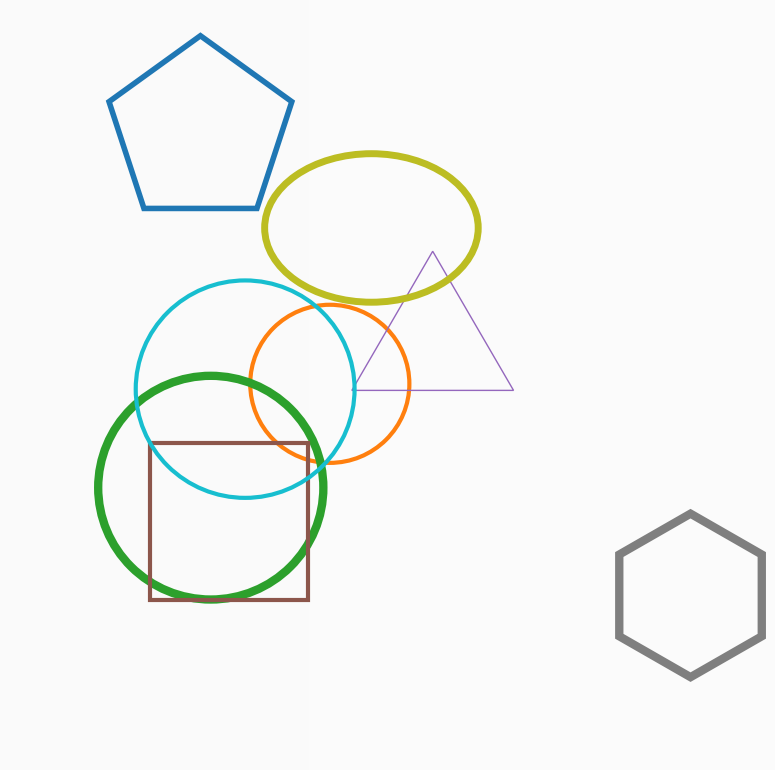[{"shape": "pentagon", "thickness": 2, "radius": 0.62, "center": [0.259, 0.83]}, {"shape": "circle", "thickness": 1.5, "radius": 0.51, "center": [0.426, 0.502]}, {"shape": "circle", "thickness": 3, "radius": 0.73, "center": [0.272, 0.367]}, {"shape": "triangle", "thickness": 0.5, "radius": 0.6, "center": [0.558, 0.553]}, {"shape": "square", "thickness": 1.5, "radius": 0.51, "center": [0.295, 0.323]}, {"shape": "hexagon", "thickness": 3, "radius": 0.53, "center": [0.891, 0.227]}, {"shape": "oval", "thickness": 2.5, "radius": 0.69, "center": [0.479, 0.704]}, {"shape": "circle", "thickness": 1.5, "radius": 0.71, "center": [0.316, 0.495]}]